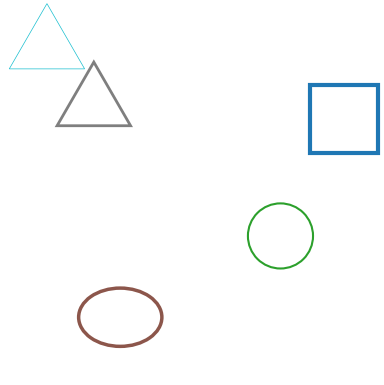[{"shape": "square", "thickness": 3, "radius": 0.44, "center": [0.893, 0.691]}, {"shape": "circle", "thickness": 1.5, "radius": 0.42, "center": [0.728, 0.387]}, {"shape": "oval", "thickness": 2.5, "radius": 0.54, "center": [0.312, 0.176]}, {"shape": "triangle", "thickness": 2, "radius": 0.55, "center": [0.244, 0.729]}, {"shape": "triangle", "thickness": 0.5, "radius": 0.57, "center": [0.122, 0.878]}]